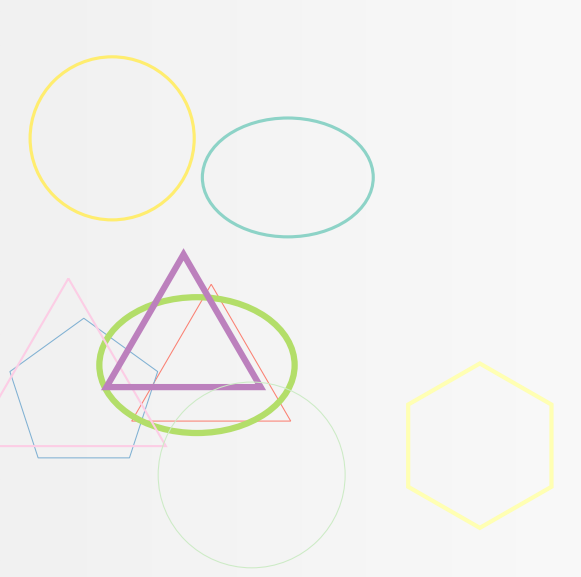[{"shape": "oval", "thickness": 1.5, "radius": 0.74, "center": [0.495, 0.692]}, {"shape": "hexagon", "thickness": 2, "radius": 0.71, "center": [0.825, 0.227]}, {"shape": "triangle", "thickness": 0.5, "radius": 0.79, "center": [0.363, 0.349]}, {"shape": "pentagon", "thickness": 0.5, "radius": 0.67, "center": [0.144, 0.314]}, {"shape": "oval", "thickness": 3, "radius": 0.84, "center": [0.339, 0.367]}, {"shape": "triangle", "thickness": 1, "radius": 0.97, "center": [0.118, 0.323]}, {"shape": "triangle", "thickness": 3, "radius": 0.77, "center": [0.316, 0.405]}, {"shape": "circle", "thickness": 0.5, "radius": 0.8, "center": [0.433, 0.177]}, {"shape": "circle", "thickness": 1.5, "radius": 0.71, "center": [0.193, 0.76]}]